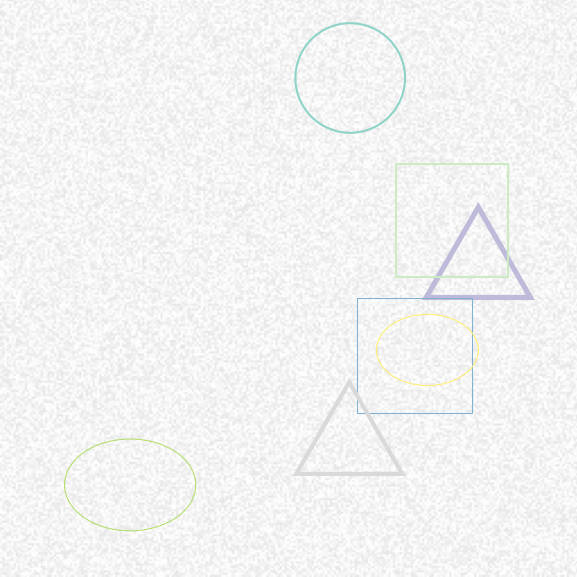[{"shape": "circle", "thickness": 1, "radius": 0.47, "center": [0.606, 0.864]}, {"shape": "triangle", "thickness": 2.5, "radius": 0.52, "center": [0.828, 0.536]}, {"shape": "square", "thickness": 0.5, "radius": 0.5, "center": [0.717, 0.384]}, {"shape": "oval", "thickness": 0.5, "radius": 0.57, "center": [0.225, 0.159]}, {"shape": "triangle", "thickness": 2, "radius": 0.53, "center": [0.605, 0.232]}, {"shape": "square", "thickness": 1, "radius": 0.49, "center": [0.783, 0.617]}, {"shape": "oval", "thickness": 0.5, "radius": 0.44, "center": [0.74, 0.393]}]